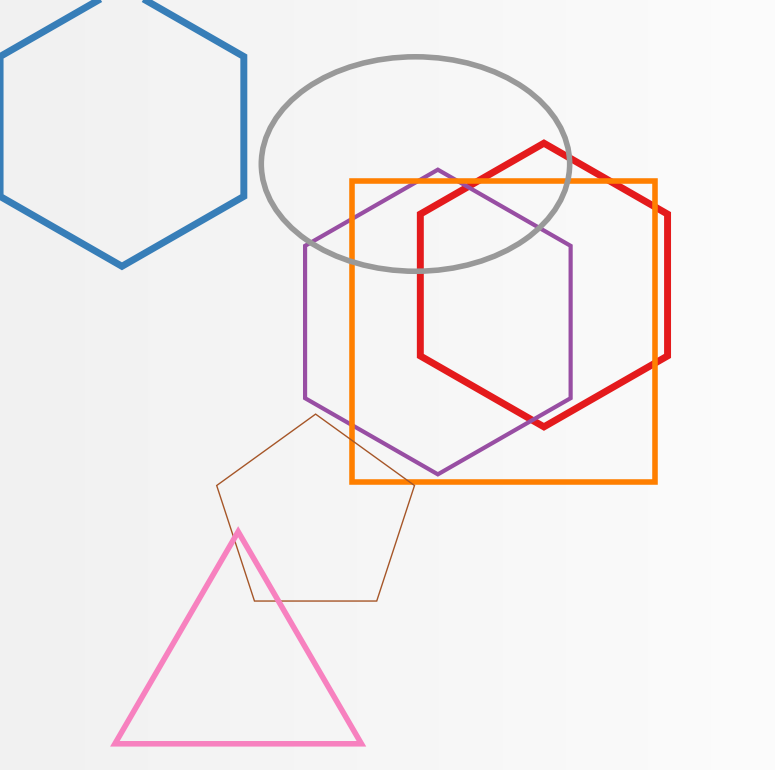[{"shape": "hexagon", "thickness": 2.5, "radius": 0.92, "center": [0.702, 0.63]}, {"shape": "hexagon", "thickness": 2.5, "radius": 0.91, "center": [0.157, 0.836]}, {"shape": "hexagon", "thickness": 1.5, "radius": 0.99, "center": [0.565, 0.582]}, {"shape": "square", "thickness": 2, "radius": 0.98, "center": [0.649, 0.57]}, {"shape": "pentagon", "thickness": 0.5, "radius": 0.67, "center": [0.407, 0.328]}, {"shape": "triangle", "thickness": 2, "radius": 0.92, "center": [0.307, 0.126]}, {"shape": "oval", "thickness": 2, "radius": 0.99, "center": [0.536, 0.787]}]